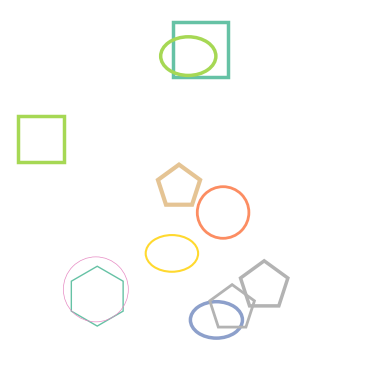[{"shape": "square", "thickness": 2.5, "radius": 0.36, "center": [0.52, 0.871]}, {"shape": "hexagon", "thickness": 1, "radius": 0.39, "center": [0.253, 0.231]}, {"shape": "circle", "thickness": 2, "radius": 0.34, "center": [0.579, 0.448]}, {"shape": "oval", "thickness": 2.5, "radius": 0.34, "center": [0.562, 0.169]}, {"shape": "circle", "thickness": 0.5, "radius": 0.42, "center": [0.249, 0.248]}, {"shape": "oval", "thickness": 2.5, "radius": 0.36, "center": [0.489, 0.854]}, {"shape": "square", "thickness": 2.5, "radius": 0.3, "center": [0.107, 0.639]}, {"shape": "oval", "thickness": 1.5, "radius": 0.34, "center": [0.447, 0.342]}, {"shape": "pentagon", "thickness": 3, "radius": 0.29, "center": [0.465, 0.515]}, {"shape": "pentagon", "thickness": 2.5, "radius": 0.32, "center": [0.686, 0.258]}, {"shape": "pentagon", "thickness": 2, "radius": 0.3, "center": [0.603, 0.2]}]